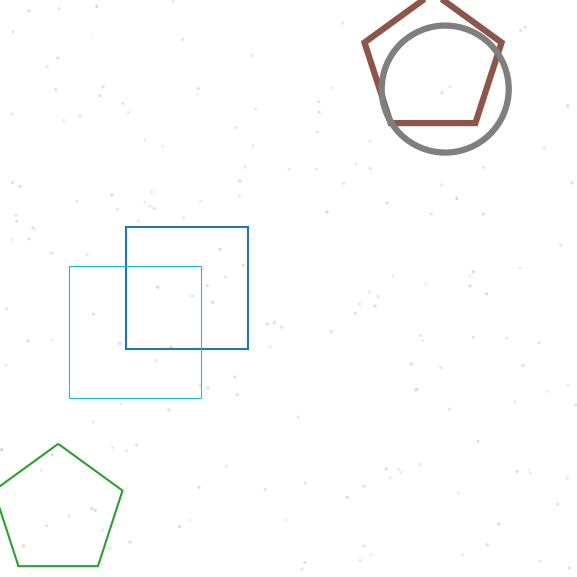[{"shape": "square", "thickness": 1, "radius": 0.53, "center": [0.324, 0.501]}, {"shape": "pentagon", "thickness": 1, "radius": 0.59, "center": [0.101, 0.113]}, {"shape": "pentagon", "thickness": 3, "radius": 0.62, "center": [0.75, 0.887]}, {"shape": "circle", "thickness": 3, "radius": 0.55, "center": [0.771, 0.845]}, {"shape": "square", "thickness": 0.5, "radius": 0.57, "center": [0.234, 0.424]}]